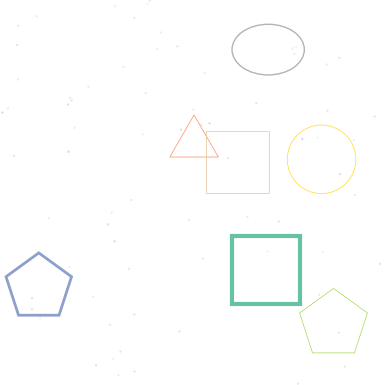[{"shape": "square", "thickness": 3, "radius": 0.44, "center": [0.691, 0.299]}, {"shape": "triangle", "thickness": 0.5, "radius": 0.36, "center": [0.504, 0.629]}, {"shape": "pentagon", "thickness": 2, "radius": 0.45, "center": [0.101, 0.254]}, {"shape": "pentagon", "thickness": 0.5, "radius": 0.46, "center": [0.866, 0.158]}, {"shape": "circle", "thickness": 0.5, "radius": 0.45, "center": [0.835, 0.586]}, {"shape": "square", "thickness": 0.5, "radius": 0.41, "center": [0.616, 0.579]}, {"shape": "oval", "thickness": 1, "radius": 0.47, "center": [0.697, 0.871]}]